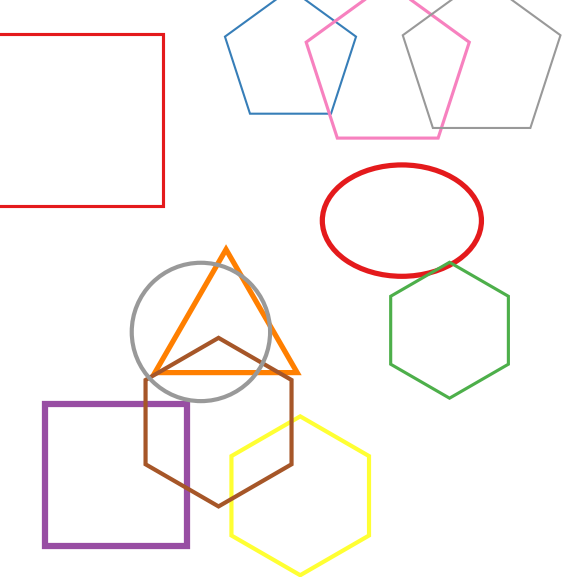[{"shape": "oval", "thickness": 2.5, "radius": 0.69, "center": [0.696, 0.617]}, {"shape": "square", "thickness": 1.5, "radius": 0.74, "center": [0.134, 0.792]}, {"shape": "pentagon", "thickness": 1, "radius": 0.6, "center": [0.503, 0.899]}, {"shape": "hexagon", "thickness": 1.5, "radius": 0.59, "center": [0.778, 0.427]}, {"shape": "square", "thickness": 3, "radius": 0.62, "center": [0.201, 0.177]}, {"shape": "triangle", "thickness": 2.5, "radius": 0.71, "center": [0.391, 0.425]}, {"shape": "hexagon", "thickness": 2, "radius": 0.69, "center": [0.52, 0.141]}, {"shape": "hexagon", "thickness": 2, "radius": 0.73, "center": [0.378, 0.268]}, {"shape": "pentagon", "thickness": 1.5, "radius": 0.74, "center": [0.671, 0.88]}, {"shape": "circle", "thickness": 2, "radius": 0.6, "center": [0.348, 0.424]}, {"shape": "pentagon", "thickness": 1, "radius": 0.72, "center": [0.834, 0.894]}]